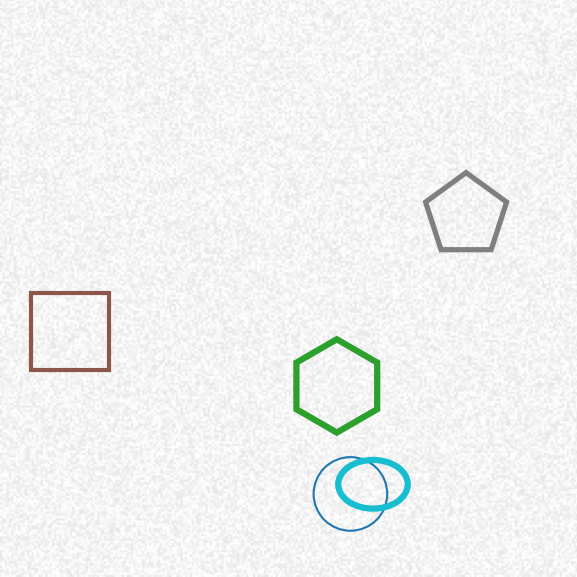[{"shape": "circle", "thickness": 1, "radius": 0.32, "center": [0.607, 0.144]}, {"shape": "hexagon", "thickness": 3, "radius": 0.4, "center": [0.583, 0.331]}, {"shape": "square", "thickness": 2, "radius": 0.33, "center": [0.121, 0.425]}, {"shape": "pentagon", "thickness": 2.5, "radius": 0.37, "center": [0.807, 0.626]}, {"shape": "oval", "thickness": 3, "radius": 0.3, "center": [0.646, 0.161]}]